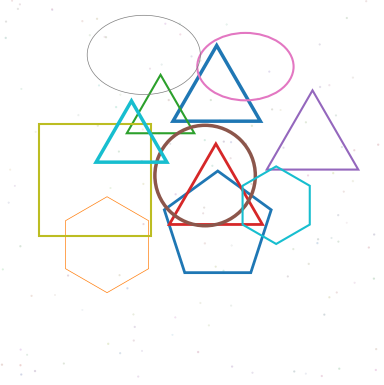[{"shape": "triangle", "thickness": 2.5, "radius": 0.66, "center": [0.563, 0.751]}, {"shape": "pentagon", "thickness": 2, "radius": 0.73, "center": [0.566, 0.41]}, {"shape": "hexagon", "thickness": 0.5, "radius": 0.62, "center": [0.278, 0.364]}, {"shape": "triangle", "thickness": 1.5, "radius": 0.51, "center": [0.417, 0.704]}, {"shape": "triangle", "thickness": 2, "radius": 0.7, "center": [0.561, 0.487]}, {"shape": "triangle", "thickness": 1.5, "radius": 0.69, "center": [0.812, 0.628]}, {"shape": "circle", "thickness": 2.5, "radius": 0.65, "center": [0.533, 0.544]}, {"shape": "oval", "thickness": 1.5, "radius": 0.63, "center": [0.637, 0.827]}, {"shape": "oval", "thickness": 0.5, "radius": 0.73, "center": [0.373, 0.857]}, {"shape": "square", "thickness": 1.5, "radius": 0.73, "center": [0.247, 0.533]}, {"shape": "triangle", "thickness": 2.5, "radius": 0.53, "center": [0.341, 0.632]}, {"shape": "hexagon", "thickness": 1.5, "radius": 0.5, "center": [0.717, 0.467]}]